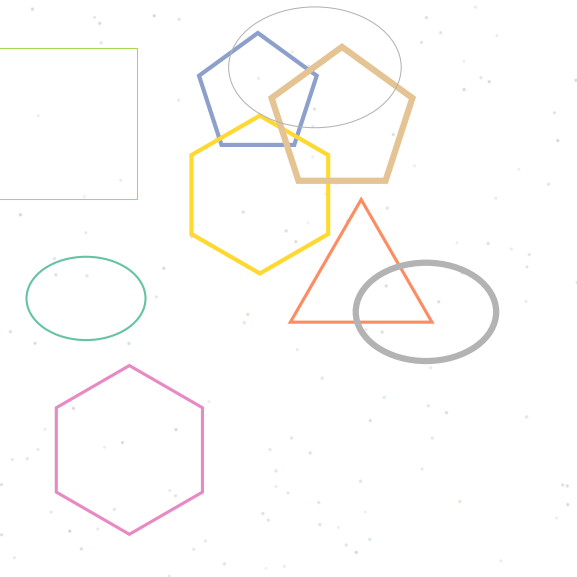[{"shape": "oval", "thickness": 1, "radius": 0.52, "center": [0.149, 0.482]}, {"shape": "triangle", "thickness": 1.5, "radius": 0.71, "center": [0.625, 0.512]}, {"shape": "pentagon", "thickness": 2, "radius": 0.54, "center": [0.447, 0.835]}, {"shape": "hexagon", "thickness": 1.5, "radius": 0.73, "center": [0.224, 0.22]}, {"shape": "square", "thickness": 0.5, "radius": 0.66, "center": [0.106, 0.785]}, {"shape": "hexagon", "thickness": 2, "radius": 0.68, "center": [0.45, 0.662]}, {"shape": "pentagon", "thickness": 3, "radius": 0.64, "center": [0.592, 0.79]}, {"shape": "oval", "thickness": 3, "radius": 0.61, "center": [0.738, 0.459]}, {"shape": "oval", "thickness": 0.5, "radius": 0.75, "center": [0.545, 0.883]}]